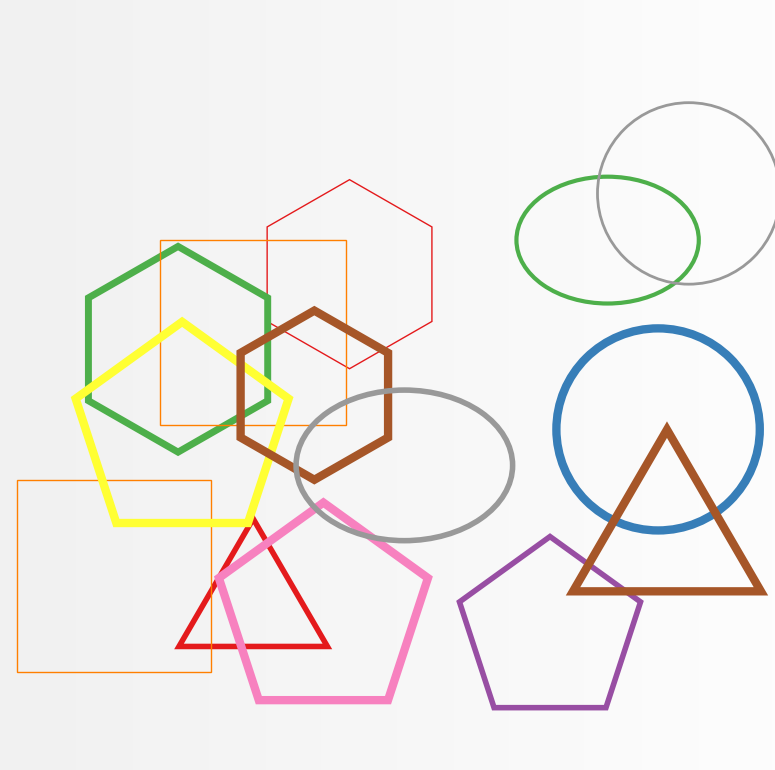[{"shape": "hexagon", "thickness": 0.5, "radius": 0.61, "center": [0.451, 0.644]}, {"shape": "triangle", "thickness": 2, "radius": 0.55, "center": [0.327, 0.216]}, {"shape": "circle", "thickness": 3, "radius": 0.66, "center": [0.849, 0.442]}, {"shape": "oval", "thickness": 1.5, "radius": 0.59, "center": [0.784, 0.688]}, {"shape": "hexagon", "thickness": 2.5, "radius": 0.67, "center": [0.23, 0.546]}, {"shape": "pentagon", "thickness": 2, "radius": 0.61, "center": [0.71, 0.18]}, {"shape": "square", "thickness": 0.5, "radius": 0.62, "center": [0.147, 0.252]}, {"shape": "square", "thickness": 0.5, "radius": 0.6, "center": [0.326, 0.569]}, {"shape": "pentagon", "thickness": 3, "radius": 0.72, "center": [0.235, 0.438]}, {"shape": "hexagon", "thickness": 3, "radius": 0.55, "center": [0.406, 0.487]}, {"shape": "triangle", "thickness": 3, "radius": 0.7, "center": [0.861, 0.302]}, {"shape": "pentagon", "thickness": 3, "radius": 0.71, "center": [0.417, 0.205]}, {"shape": "circle", "thickness": 1, "radius": 0.59, "center": [0.889, 0.749]}, {"shape": "oval", "thickness": 2, "radius": 0.7, "center": [0.522, 0.396]}]